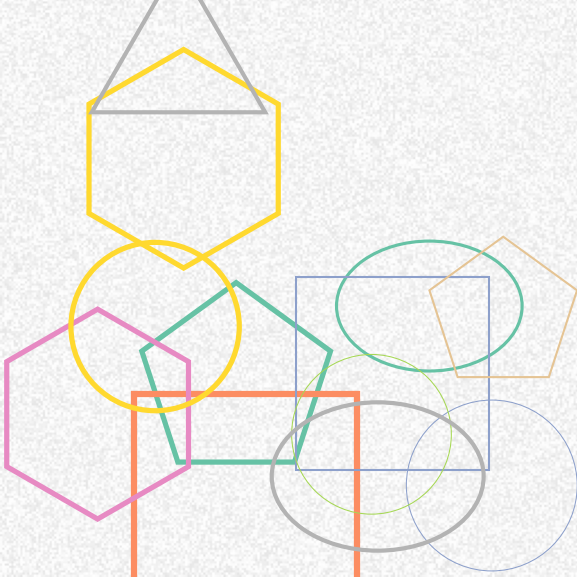[{"shape": "oval", "thickness": 1.5, "radius": 0.8, "center": [0.743, 0.469]}, {"shape": "pentagon", "thickness": 2.5, "radius": 0.86, "center": [0.409, 0.338]}, {"shape": "square", "thickness": 3, "radius": 0.97, "center": [0.425, 0.124]}, {"shape": "square", "thickness": 1, "radius": 0.83, "center": [0.679, 0.352]}, {"shape": "circle", "thickness": 0.5, "radius": 0.74, "center": [0.852, 0.158]}, {"shape": "hexagon", "thickness": 2.5, "radius": 0.91, "center": [0.169, 0.282]}, {"shape": "circle", "thickness": 0.5, "radius": 0.69, "center": [0.643, 0.247]}, {"shape": "circle", "thickness": 2.5, "radius": 0.73, "center": [0.269, 0.434]}, {"shape": "hexagon", "thickness": 2.5, "radius": 0.95, "center": [0.318, 0.724]}, {"shape": "pentagon", "thickness": 1, "radius": 0.67, "center": [0.871, 0.455]}, {"shape": "triangle", "thickness": 2, "radius": 0.87, "center": [0.309, 0.891]}, {"shape": "oval", "thickness": 2, "radius": 0.92, "center": [0.654, 0.174]}]